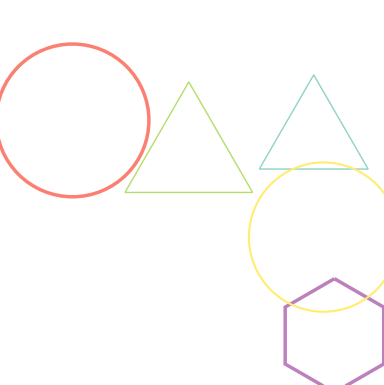[{"shape": "triangle", "thickness": 1, "radius": 0.82, "center": [0.815, 0.643]}, {"shape": "circle", "thickness": 2.5, "radius": 0.99, "center": [0.188, 0.687]}, {"shape": "triangle", "thickness": 1, "radius": 0.96, "center": [0.49, 0.596]}, {"shape": "hexagon", "thickness": 2.5, "radius": 0.74, "center": [0.869, 0.128]}, {"shape": "circle", "thickness": 1.5, "radius": 0.97, "center": [0.84, 0.384]}]